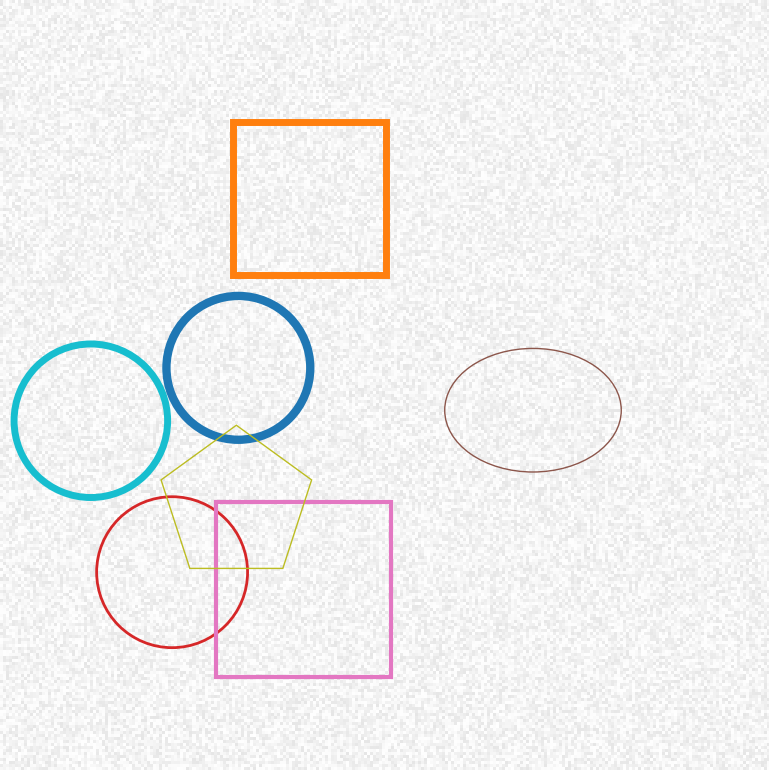[{"shape": "circle", "thickness": 3, "radius": 0.47, "center": [0.31, 0.522]}, {"shape": "square", "thickness": 2.5, "radius": 0.5, "center": [0.402, 0.742]}, {"shape": "circle", "thickness": 1, "radius": 0.49, "center": [0.224, 0.257]}, {"shape": "oval", "thickness": 0.5, "radius": 0.57, "center": [0.692, 0.467]}, {"shape": "square", "thickness": 1.5, "radius": 0.57, "center": [0.394, 0.234]}, {"shape": "pentagon", "thickness": 0.5, "radius": 0.51, "center": [0.307, 0.345]}, {"shape": "circle", "thickness": 2.5, "radius": 0.5, "center": [0.118, 0.454]}]